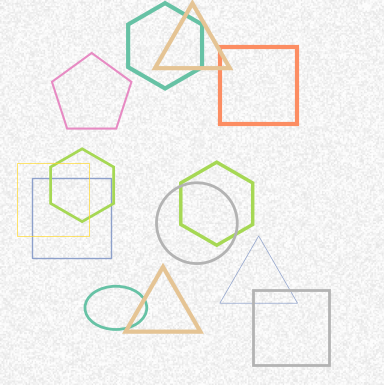[{"shape": "hexagon", "thickness": 3, "radius": 0.55, "center": [0.429, 0.881]}, {"shape": "oval", "thickness": 2, "radius": 0.4, "center": [0.301, 0.2]}, {"shape": "square", "thickness": 3, "radius": 0.5, "center": [0.671, 0.778]}, {"shape": "triangle", "thickness": 0.5, "radius": 0.58, "center": [0.672, 0.271]}, {"shape": "square", "thickness": 1, "radius": 0.51, "center": [0.185, 0.434]}, {"shape": "pentagon", "thickness": 1.5, "radius": 0.54, "center": [0.238, 0.754]}, {"shape": "hexagon", "thickness": 2.5, "radius": 0.54, "center": [0.563, 0.471]}, {"shape": "hexagon", "thickness": 2, "radius": 0.47, "center": [0.213, 0.519]}, {"shape": "square", "thickness": 0.5, "radius": 0.47, "center": [0.137, 0.482]}, {"shape": "triangle", "thickness": 3, "radius": 0.56, "center": [0.423, 0.195]}, {"shape": "triangle", "thickness": 3, "radius": 0.56, "center": [0.5, 0.879]}, {"shape": "square", "thickness": 2, "radius": 0.49, "center": [0.756, 0.15]}, {"shape": "circle", "thickness": 2, "radius": 0.52, "center": [0.511, 0.42]}]